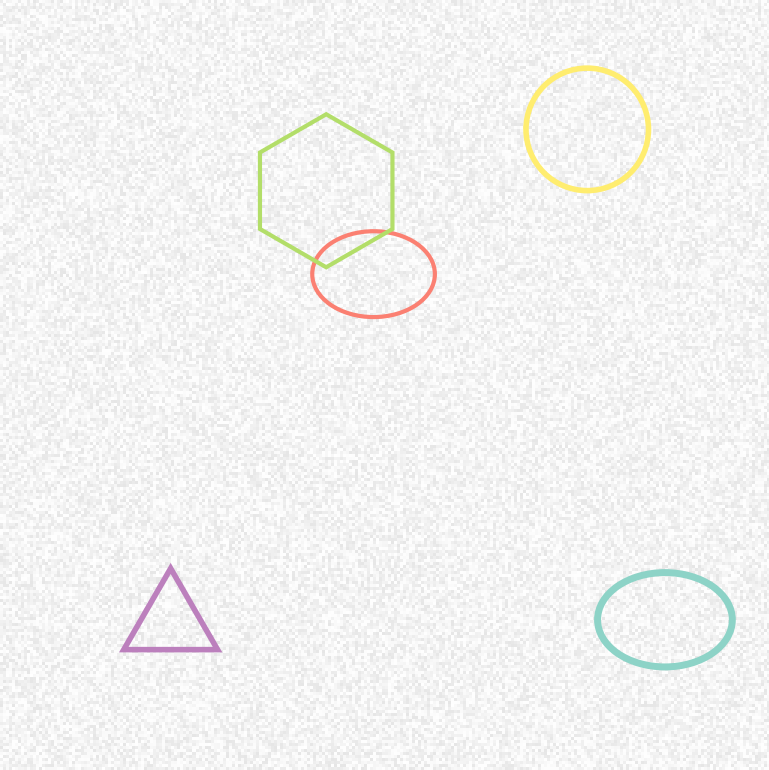[{"shape": "oval", "thickness": 2.5, "radius": 0.44, "center": [0.864, 0.195]}, {"shape": "oval", "thickness": 1.5, "radius": 0.4, "center": [0.485, 0.644]}, {"shape": "hexagon", "thickness": 1.5, "radius": 0.5, "center": [0.424, 0.752]}, {"shape": "triangle", "thickness": 2, "radius": 0.35, "center": [0.222, 0.191]}, {"shape": "circle", "thickness": 2, "radius": 0.4, "center": [0.763, 0.832]}]